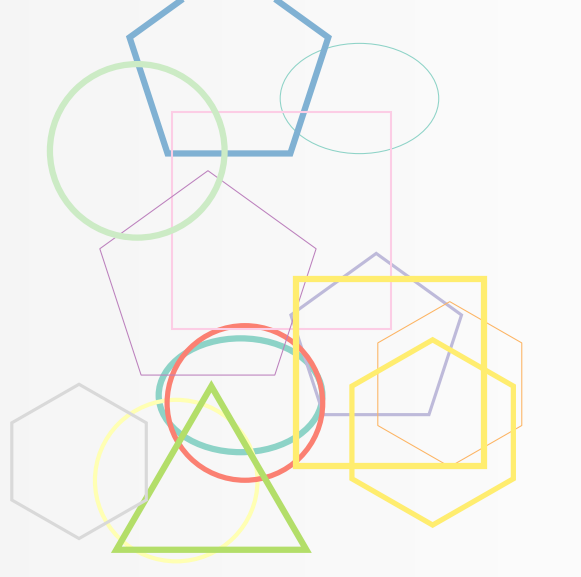[{"shape": "oval", "thickness": 3, "radius": 0.7, "center": [0.414, 0.315]}, {"shape": "oval", "thickness": 0.5, "radius": 0.68, "center": [0.618, 0.829]}, {"shape": "circle", "thickness": 2, "radius": 0.7, "center": [0.303, 0.167]}, {"shape": "pentagon", "thickness": 1.5, "radius": 0.77, "center": [0.647, 0.406]}, {"shape": "circle", "thickness": 2.5, "radius": 0.67, "center": [0.421, 0.301]}, {"shape": "pentagon", "thickness": 3, "radius": 0.9, "center": [0.394, 0.879]}, {"shape": "hexagon", "thickness": 0.5, "radius": 0.72, "center": [0.774, 0.334]}, {"shape": "triangle", "thickness": 3, "radius": 0.94, "center": [0.364, 0.142]}, {"shape": "square", "thickness": 1, "radius": 0.94, "center": [0.485, 0.617]}, {"shape": "hexagon", "thickness": 1.5, "radius": 0.67, "center": [0.136, 0.2]}, {"shape": "pentagon", "thickness": 0.5, "radius": 0.98, "center": [0.358, 0.508]}, {"shape": "circle", "thickness": 3, "radius": 0.75, "center": [0.236, 0.738]}, {"shape": "hexagon", "thickness": 2.5, "radius": 0.8, "center": [0.744, 0.25]}, {"shape": "square", "thickness": 3, "radius": 0.81, "center": [0.671, 0.354]}]